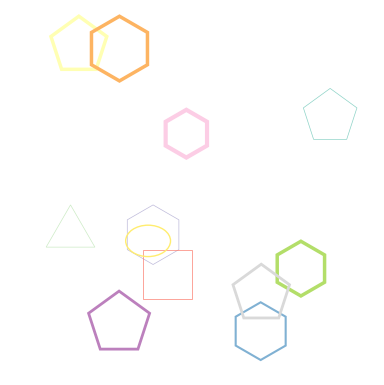[{"shape": "pentagon", "thickness": 0.5, "radius": 0.37, "center": [0.858, 0.697]}, {"shape": "pentagon", "thickness": 2.5, "radius": 0.38, "center": [0.205, 0.882]}, {"shape": "hexagon", "thickness": 0.5, "radius": 0.39, "center": [0.398, 0.39]}, {"shape": "square", "thickness": 0.5, "radius": 0.32, "center": [0.435, 0.286]}, {"shape": "hexagon", "thickness": 1.5, "radius": 0.37, "center": [0.677, 0.14]}, {"shape": "hexagon", "thickness": 2.5, "radius": 0.42, "center": [0.31, 0.874]}, {"shape": "hexagon", "thickness": 2.5, "radius": 0.36, "center": [0.782, 0.302]}, {"shape": "hexagon", "thickness": 3, "radius": 0.31, "center": [0.484, 0.653]}, {"shape": "pentagon", "thickness": 2, "radius": 0.39, "center": [0.679, 0.237]}, {"shape": "pentagon", "thickness": 2, "radius": 0.42, "center": [0.309, 0.161]}, {"shape": "triangle", "thickness": 0.5, "radius": 0.37, "center": [0.183, 0.395]}, {"shape": "oval", "thickness": 1, "radius": 0.29, "center": [0.385, 0.374]}]